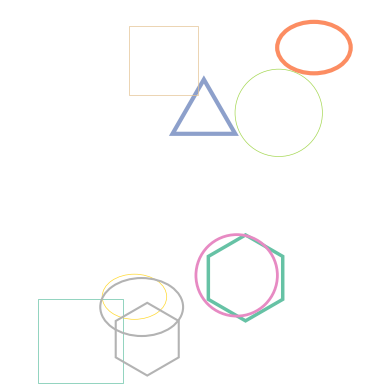[{"shape": "square", "thickness": 0.5, "radius": 0.55, "center": [0.209, 0.114]}, {"shape": "hexagon", "thickness": 2.5, "radius": 0.56, "center": [0.638, 0.278]}, {"shape": "oval", "thickness": 3, "radius": 0.48, "center": [0.815, 0.876]}, {"shape": "triangle", "thickness": 3, "radius": 0.47, "center": [0.53, 0.699]}, {"shape": "circle", "thickness": 2, "radius": 0.53, "center": [0.615, 0.285]}, {"shape": "circle", "thickness": 0.5, "radius": 0.57, "center": [0.724, 0.707]}, {"shape": "oval", "thickness": 0.5, "radius": 0.42, "center": [0.349, 0.229]}, {"shape": "square", "thickness": 0.5, "radius": 0.45, "center": [0.424, 0.843]}, {"shape": "oval", "thickness": 1.5, "radius": 0.54, "center": [0.368, 0.203]}, {"shape": "hexagon", "thickness": 1.5, "radius": 0.47, "center": [0.382, 0.119]}]